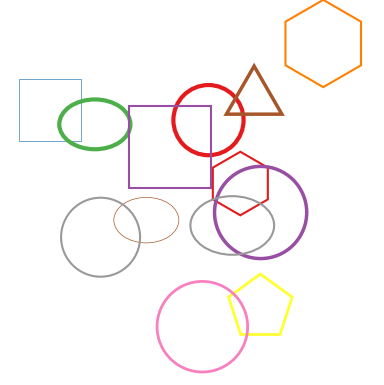[{"shape": "circle", "thickness": 3, "radius": 0.46, "center": [0.542, 0.688]}, {"shape": "hexagon", "thickness": 1.5, "radius": 0.41, "center": [0.624, 0.523]}, {"shape": "square", "thickness": 0.5, "radius": 0.4, "center": [0.129, 0.713]}, {"shape": "oval", "thickness": 3, "radius": 0.46, "center": [0.246, 0.677]}, {"shape": "square", "thickness": 1.5, "radius": 0.53, "center": [0.442, 0.618]}, {"shape": "circle", "thickness": 2.5, "radius": 0.6, "center": [0.677, 0.448]}, {"shape": "hexagon", "thickness": 1.5, "radius": 0.57, "center": [0.84, 0.887]}, {"shape": "pentagon", "thickness": 2, "radius": 0.43, "center": [0.676, 0.201]}, {"shape": "triangle", "thickness": 2.5, "radius": 0.42, "center": [0.66, 0.745]}, {"shape": "oval", "thickness": 0.5, "radius": 0.42, "center": [0.38, 0.428]}, {"shape": "circle", "thickness": 2, "radius": 0.59, "center": [0.526, 0.151]}, {"shape": "circle", "thickness": 1.5, "radius": 0.51, "center": [0.261, 0.384]}, {"shape": "oval", "thickness": 1.5, "radius": 0.54, "center": [0.603, 0.414]}]